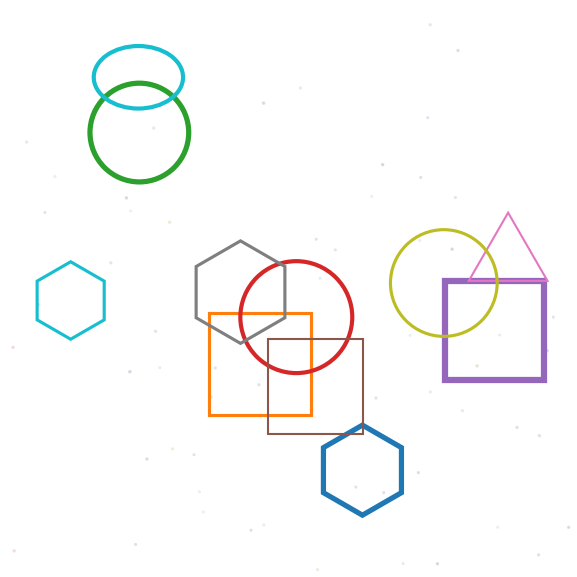[{"shape": "hexagon", "thickness": 2.5, "radius": 0.39, "center": [0.628, 0.185]}, {"shape": "square", "thickness": 1.5, "radius": 0.44, "center": [0.45, 0.369]}, {"shape": "circle", "thickness": 2.5, "radius": 0.43, "center": [0.241, 0.77]}, {"shape": "circle", "thickness": 2, "radius": 0.48, "center": [0.513, 0.45]}, {"shape": "square", "thickness": 3, "radius": 0.43, "center": [0.856, 0.427]}, {"shape": "square", "thickness": 1, "radius": 0.41, "center": [0.546, 0.33]}, {"shape": "triangle", "thickness": 1, "radius": 0.39, "center": [0.88, 0.552]}, {"shape": "hexagon", "thickness": 1.5, "radius": 0.44, "center": [0.416, 0.493]}, {"shape": "circle", "thickness": 1.5, "radius": 0.46, "center": [0.769, 0.509]}, {"shape": "hexagon", "thickness": 1.5, "radius": 0.34, "center": [0.122, 0.479]}, {"shape": "oval", "thickness": 2, "radius": 0.39, "center": [0.24, 0.865]}]